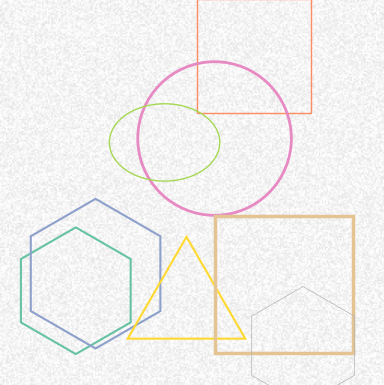[{"shape": "hexagon", "thickness": 1.5, "radius": 0.82, "center": [0.197, 0.245]}, {"shape": "square", "thickness": 1, "radius": 0.74, "center": [0.66, 0.854]}, {"shape": "hexagon", "thickness": 1.5, "radius": 0.97, "center": [0.248, 0.289]}, {"shape": "circle", "thickness": 2, "radius": 1.0, "center": [0.557, 0.64]}, {"shape": "oval", "thickness": 1, "radius": 0.72, "center": [0.427, 0.63]}, {"shape": "triangle", "thickness": 1.5, "radius": 0.88, "center": [0.484, 0.208]}, {"shape": "square", "thickness": 2.5, "radius": 0.89, "center": [0.738, 0.261]}, {"shape": "hexagon", "thickness": 0.5, "radius": 0.77, "center": [0.787, 0.102]}]